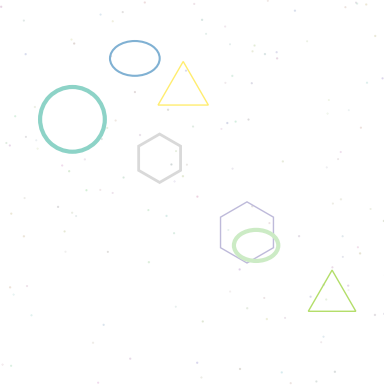[{"shape": "circle", "thickness": 3, "radius": 0.42, "center": [0.188, 0.69]}, {"shape": "hexagon", "thickness": 1, "radius": 0.4, "center": [0.642, 0.396]}, {"shape": "oval", "thickness": 1.5, "radius": 0.32, "center": [0.35, 0.848]}, {"shape": "triangle", "thickness": 1, "radius": 0.36, "center": [0.863, 0.227]}, {"shape": "hexagon", "thickness": 2, "radius": 0.31, "center": [0.415, 0.589]}, {"shape": "oval", "thickness": 3, "radius": 0.29, "center": [0.665, 0.363]}, {"shape": "triangle", "thickness": 1, "radius": 0.38, "center": [0.476, 0.765]}]